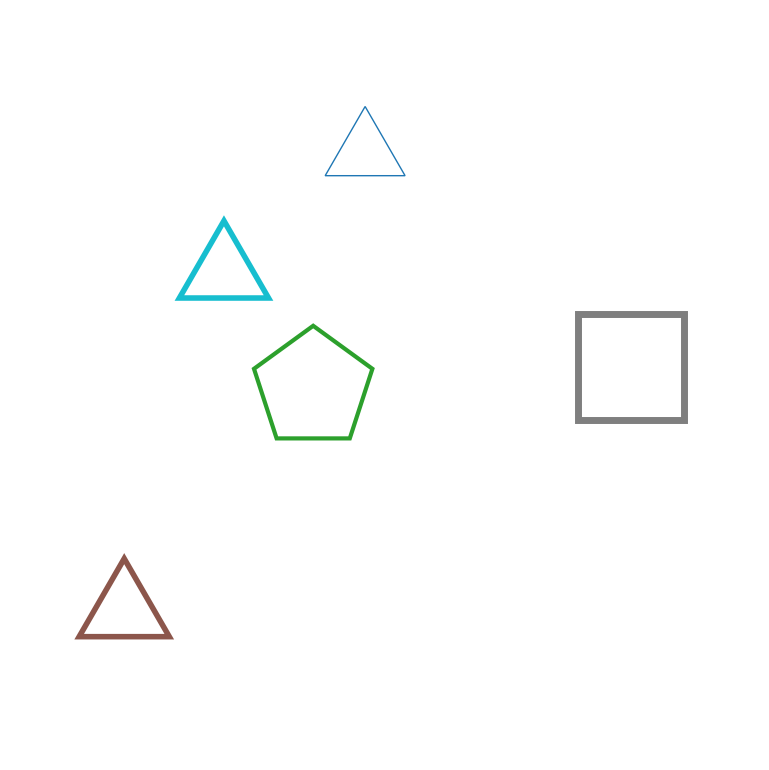[{"shape": "triangle", "thickness": 0.5, "radius": 0.3, "center": [0.474, 0.802]}, {"shape": "pentagon", "thickness": 1.5, "radius": 0.4, "center": [0.407, 0.496]}, {"shape": "triangle", "thickness": 2, "radius": 0.34, "center": [0.161, 0.207]}, {"shape": "square", "thickness": 2.5, "radius": 0.34, "center": [0.819, 0.524]}, {"shape": "triangle", "thickness": 2, "radius": 0.33, "center": [0.291, 0.646]}]